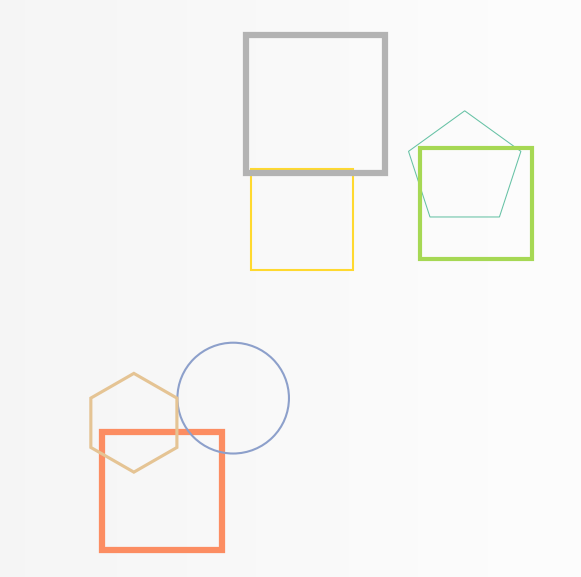[{"shape": "pentagon", "thickness": 0.5, "radius": 0.51, "center": [0.799, 0.706]}, {"shape": "square", "thickness": 3, "radius": 0.51, "center": [0.279, 0.149]}, {"shape": "circle", "thickness": 1, "radius": 0.48, "center": [0.401, 0.31]}, {"shape": "square", "thickness": 2, "radius": 0.48, "center": [0.819, 0.647]}, {"shape": "square", "thickness": 1, "radius": 0.44, "center": [0.519, 0.62]}, {"shape": "hexagon", "thickness": 1.5, "radius": 0.43, "center": [0.23, 0.267]}, {"shape": "square", "thickness": 3, "radius": 0.6, "center": [0.543, 0.819]}]